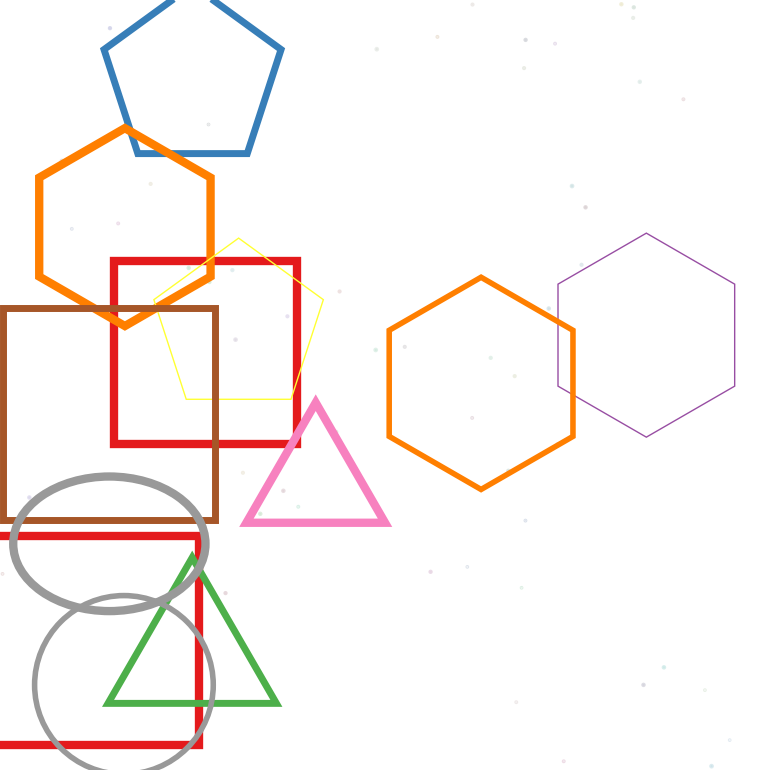[{"shape": "square", "thickness": 3, "radius": 0.59, "center": [0.267, 0.543]}, {"shape": "square", "thickness": 3, "radius": 0.68, "center": [0.123, 0.168]}, {"shape": "pentagon", "thickness": 2.5, "radius": 0.6, "center": [0.25, 0.898]}, {"shape": "triangle", "thickness": 2.5, "radius": 0.63, "center": [0.25, 0.15]}, {"shape": "hexagon", "thickness": 0.5, "radius": 0.66, "center": [0.839, 0.565]}, {"shape": "hexagon", "thickness": 2, "radius": 0.69, "center": [0.625, 0.502]}, {"shape": "hexagon", "thickness": 3, "radius": 0.64, "center": [0.162, 0.705]}, {"shape": "pentagon", "thickness": 0.5, "radius": 0.58, "center": [0.31, 0.575]}, {"shape": "square", "thickness": 2.5, "radius": 0.69, "center": [0.142, 0.462]}, {"shape": "triangle", "thickness": 3, "radius": 0.52, "center": [0.41, 0.373]}, {"shape": "circle", "thickness": 2, "radius": 0.58, "center": [0.161, 0.11]}, {"shape": "oval", "thickness": 3, "radius": 0.62, "center": [0.142, 0.294]}]